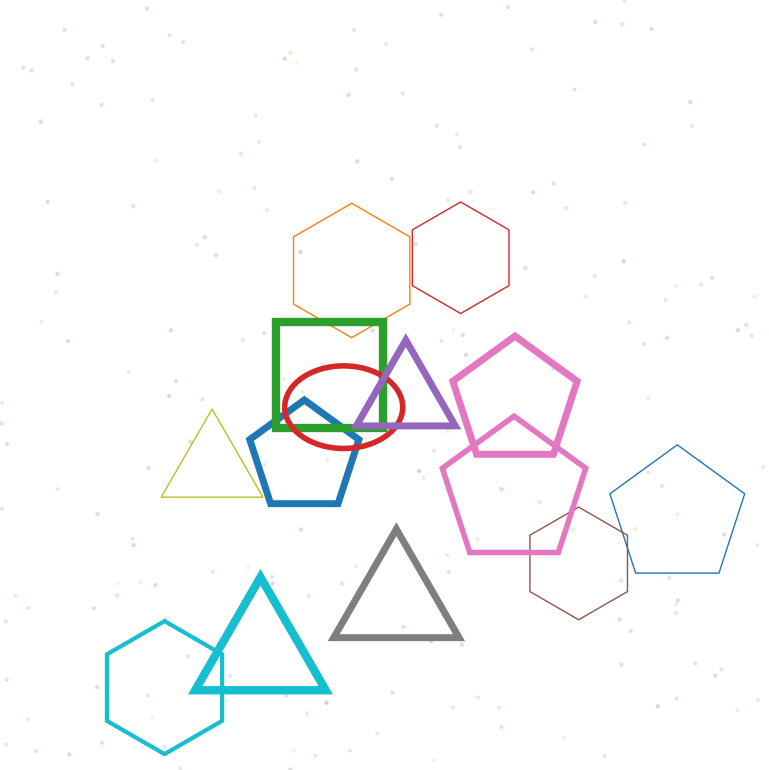[{"shape": "pentagon", "thickness": 2.5, "radius": 0.37, "center": [0.395, 0.406]}, {"shape": "pentagon", "thickness": 0.5, "radius": 0.46, "center": [0.88, 0.33]}, {"shape": "hexagon", "thickness": 0.5, "radius": 0.44, "center": [0.457, 0.649]}, {"shape": "square", "thickness": 3, "radius": 0.35, "center": [0.428, 0.513]}, {"shape": "oval", "thickness": 2, "radius": 0.38, "center": [0.446, 0.471]}, {"shape": "hexagon", "thickness": 0.5, "radius": 0.36, "center": [0.598, 0.665]}, {"shape": "triangle", "thickness": 2.5, "radius": 0.37, "center": [0.527, 0.484]}, {"shape": "hexagon", "thickness": 0.5, "radius": 0.37, "center": [0.752, 0.268]}, {"shape": "pentagon", "thickness": 2, "radius": 0.49, "center": [0.668, 0.362]}, {"shape": "pentagon", "thickness": 2.5, "radius": 0.42, "center": [0.669, 0.479]}, {"shape": "triangle", "thickness": 2.5, "radius": 0.47, "center": [0.515, 0.219]}, {"shape": "triangle", "thickness": 0.5, "radius": 0.38, "center": [0.275, 0.392]}, {"shape": "triangle", "thickness": 3, "radius": 0.49, "center": [0.338, 0.153]}, {"shape": "hexagon", "thickness": 1.5, "radius": 0.43, "center": [0.214, 0.107]}]